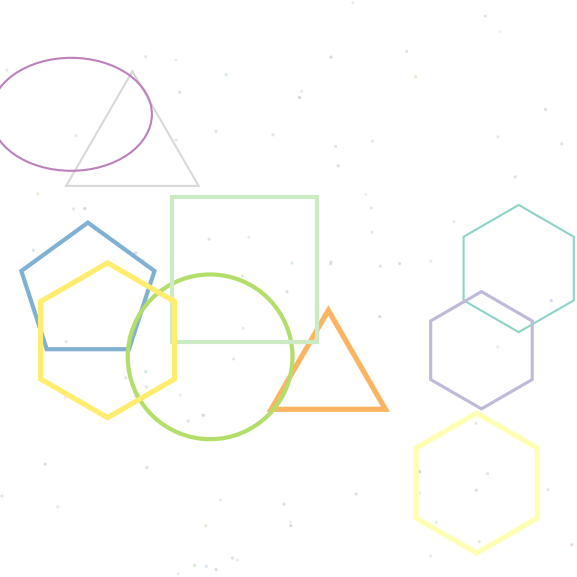[{"shape": "hexagon", "thickness": 1, "radius": 0.55, "center": [0.898, 0.534]}, {"shape": "hexagon", "thickness": 2.5, "radius": 0.61, "center": [0.825, 0.163]}, {"shape": "hexagon", "thickness": 1.5, "radius": 0.51, "center": [0.834, 0.393]}, {"shape": "pentagon", "thickness": 2, "radius": 0.61, "center": [0.152, 0.492]}, {"shape": "triangle", "thickness": 2.5, "radius": 0.57, "center": [0.569, 0.348]}, {"shape": "circle", "thickness": 2, "radius": 0.71, "center": [0.364, 0.381]}, {"shape": "triangle", "thickness": 1, "radius": 0.66, "center": [0.229, 0.743]}, {"shape": "oval", "thickness": 1, "radius": 0.7, "center": [0.123, 0.801]}, {"shape": "square", "thickness": 2, "radius": 0.63, "center": [0.424, 0.533]}, {"shape": "hexagon", "thickness": 2.5, "radius": 0.67, "center": [0.186, 0.41]}]